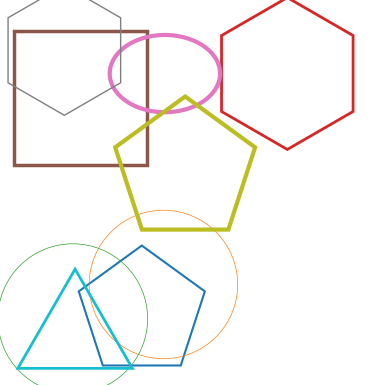[{"shape": "pentagon", "thickness": 1.5, "radius": 0.86, "center": [0.368, 0.19]}, {"shape": "circle", "thickness": 0.5, "radius": 0.96, "center": [0.425, 0.261]}, {"shape": "circle", "thickness": 0.5, "radius": 0.97, "center": [0.189, 0.172]}, {"shape": "hexagon", "thickness": 2, "radius": 0.99, "center": [0.746, 0.809]}, {"shape": "square", "thickness": 2.5, "radius": 0.87, "center": [0.209, 0.746]}, {"shape": "oval", "thickness": 3, "radius": 0.72, "center": [0.428, 0.809]}, {"shape": "hexagon", "thickness": 1, "radius": 0.84, "center": [0.167, 0.869]}, {"shape": "pentagon", "thickness": 3, "radius": 0.96, "center": [0.481, 0.558]}, {"shape": "triangle", "thickness": 2, "radius": 0.86, "center": [0.195, 0.129]}]